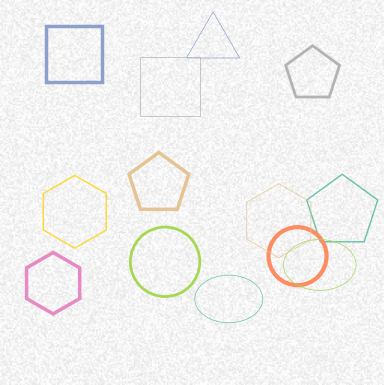[{"shape": "oval", "thickness": 0.5, "radius": 0.44, "center": [0.594, 0.223]}, {"shape": "pentagon", "thickness": 1, "radius": 0.48, "center": [0.889, 0.45]}, {"shape": "circle", "thickness": 3, "radius": 0.38, "center": [0.773, 0.335]}, {"shape": "square", "thickness": 2.5, "radius": 0.36, "center": [0.191, 0.861]}, {"shape": "triangle", "thickness": 0.5, "radius": 0.4, "center": [0.553, 0.889]}, {"shape": "hexagon", "thickness": 2.5, "radius": 0.4, "center": [0.138, 0.264]}, {"shape": "circle", "thickness": 2, "radius": 0.45, "center": [0.429, 0.32]}, {"shape": "oval", "thickness": 0.5, "radius": 0.47, "center": [0.83, 0.312]}, {"shape": "hexagon", "thickness": 1, "radius": 0.47, "center": [0.194, 0.45]}, {"shape": "hexagon", "thickness": 0.5, "radius": 0.48, "center": [0.724, 0.427]}, {"shape": "pentagon", "thickness": 2.5, "radius": 0.41, "center": [0.413, 0.522]}, {"shape": "pentagon", "thickness": 2, "radius": 0.37, "center": [0.812, 0.808]}, {"shape": "square", "thickness": 0.5, "radius": 0.39, "center": [0.441, 0.776]}]